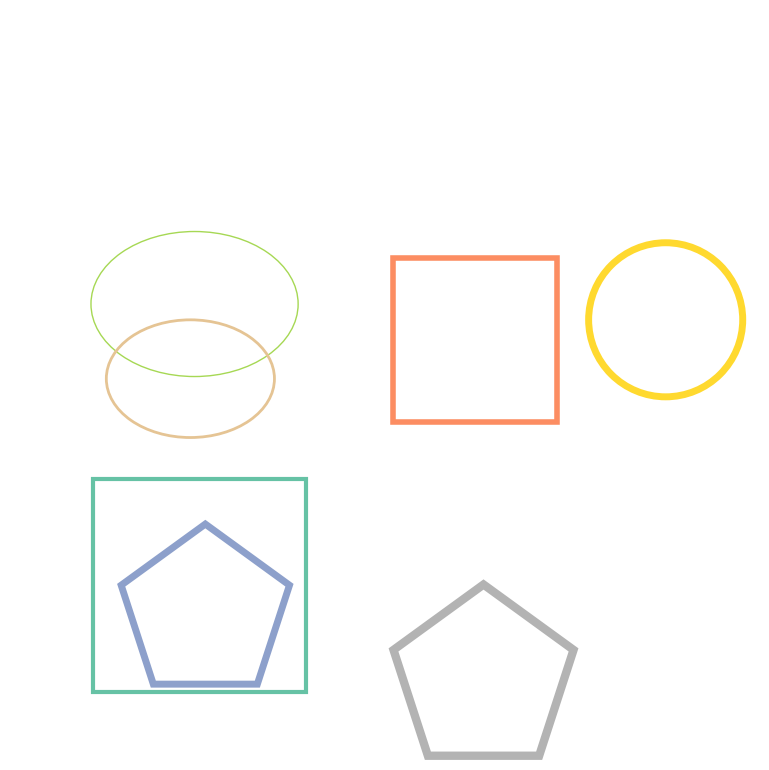[{"shape": "square", "thickness": 1.5, "radius": 0.69, "center": [0.259, 0.239]}, {"shape": "square", "thickness": 2, "radius": 0.53, "center": [0.617, 0.558]}, {"shape": "pentagon", "thickness": 2.5, "radius": 0.57, "center": [0.267, 0.204]}, {"shape": "oval", "thickness": 0.5, "radius": 0.67, "center": [0.253, 0.605]}, {"shape": "circle", "thickness": 2.5, "radius": 0.5, "center": [0.865, 0.585]}, {"shape": "oval", "thickness": 1, "radius": 0.55, "center": [0.247, 0.508]}, {"shape": "pentagon", "thickness": 3, "radius": 0.61, "center": [0.628, 0.118]}]